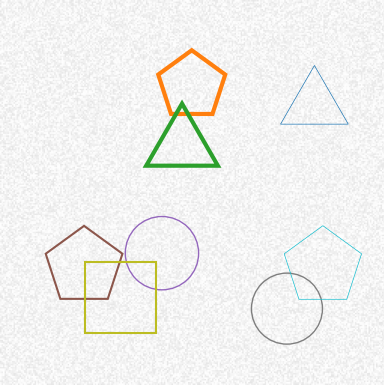[{"shape": "triangle", "thickness": 0.5, "radius": 0.51, "center": [0.817, 0.728]}, {"shape": "pentagon", "thickness": 3, "radius": 0.46, "center": [0.498, 0.778]}, {"shape": "triangle", "thickness": 3, "radius": 0.54, "center": [0.473, 0.623]}, {"shape": "circle", "thickness": 1, "radius": 0.48, "center": [0.421, 0.342]}, {"shape": "pentagon", "thickness": 1.5, "radius": 0.52, "center": [0.218, 0.309]}, {"shape": "circle", "thickness": 1, "radius": 0.46, "center": [0.745, 0.198]}, {"shape": "square", "thickness": 1.5, "radius": 0.46, "center": [0.312, 0.228]}, {"shape": "pentagon", "thickness": 0.5, "radius": 0.53, "center": [0.839, 0.308]}]